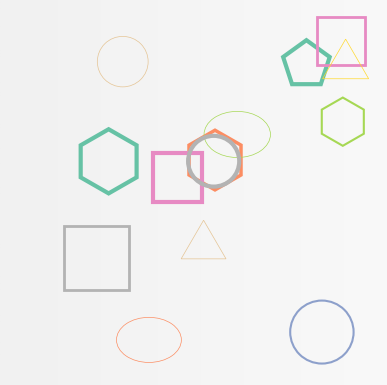[{"shape": "pentagon", "thickness": 3, "radius": 0.32, "center": [0.791, 0.832]}, {"shape": "hexagon", "thickness": 3, "radius": 0.42, "center": [0.28, 0.581]}, {"shape": "oval", "thickness": 0.5, "radius": 0.42, "center": [0.384, 0.117]}, {"shape": "hexagon", "thickness": 2.5, "radius": 0.39, "center": [0.555, 0.584]}, {"shape": "circle", "thickness": 1.5, "radius": 0.41, "center": [0.831, 0.137]}, {"shape": "square", "thickness": 2, "radius": 0.31, "center": [0.88, 0.894]}, {"shape": "square", "thickness": 3, "radius": 0.32, "center": [0.459, 0.538]}, {"shape": "oval", "thickness": 0.5, "radius": 0.43, "center": [0.612, 0.651]}, {"shape": "hexagon", "thickness": 1.5, "radius": 0.31, "center": [0.885, 0.684]}, {"shape": "triangle", "thickness": 0.5, "radius": 0.34, "center": [0.892, 0.83]}, {"shape": "circle", "thickness": 0.5, "radius": 0.33, "center": [0.317, 0.84]}, {"shape": "triangle", "thickness": 0.5, "radius": 0.33, "center": [0.525, 0.361]}, {"shape": "square", "thickness": 2, "radius": 0.42, "center": [0.248, 0.329]}, {"shape": "circle", "thickness": 3, "radius": 0.33, "center": [0.551, 0.581]}]